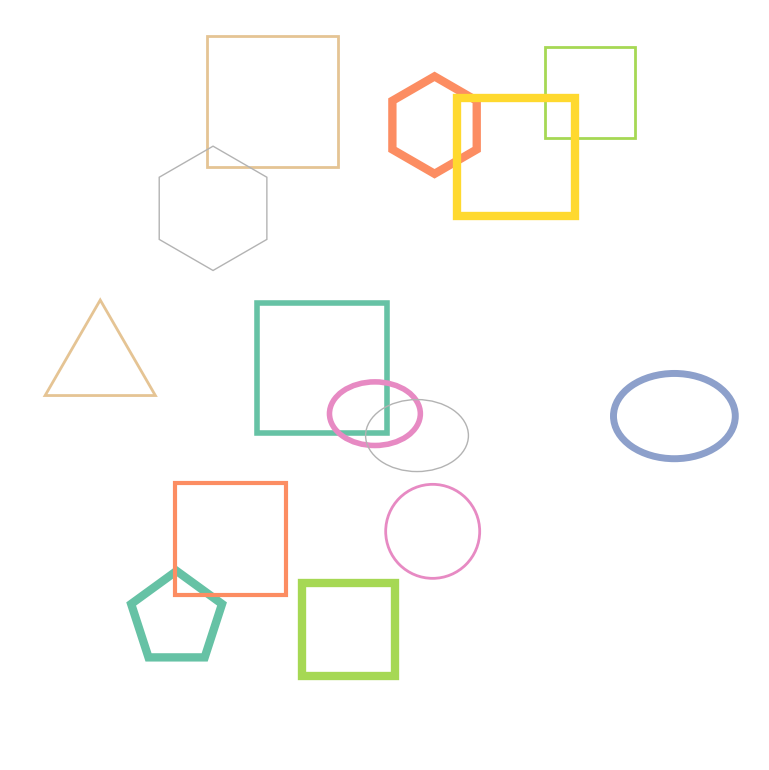[{"shape": "pentagon", "thickness": 3, "radius": 0.31, "center": [0.229, 0.196]}, {"shape": "square", "thickness": 2, "radius": 0.42, "center": [0.418, 0.522]}, {"shape": "hexagon", "thickness": 3, "radius": 0.32, "center": [0.564, 0.838]}, {"shape": "square", "thickness": 1.5, "radius": 0.36, "center": [0.299, 0.3]}, {"shape": "oval", "thickness": 2.5, "radius": 0.4, "center": [0.876, 0.46]}, {"shape": "oval", "thickness": 2, "radius": 0.3, "center": [0.487, 0.463]}, {"shape": "circle", "thickness": 1, "radius": 0.31, "center": [0.562, 0.31]}, {"shape": "square", "thickness": 1, "radius": 0.29, "center": [0.766, 0.88]}, {"shape": "square", "thickness": 3, "radius": 0.3, "center": [0.452, 0.182]}, {"shape": "square", "thickness": 3, "radius": 0.39, "center": [0.67, 0.796]}, {"shape": "square", "thickness": 1, "radius": 0.43, "center": [0.353, 0.869]}, {"shape": "triangle", "thickness": 1, "radius": 0.41, "center": [0.13, 0.528]}, {"shape": "oval", "thickness": 0.5, "radius": 0.33, "center": [0.542, 0.434]}, {"shape": "hexagon", "thickness": 0.5, "radius": 0.4, "center": [0.277, 0.729]}]